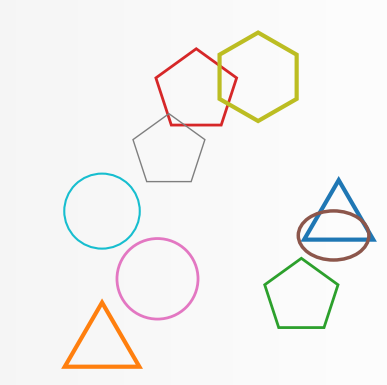[{"shape": "triangle", "thickness": 3, "radius": 0.52, "center": [0.874, 0.429]}, {"shape": "triangle", "thickness": 3, "radius": 0.56, "center": [0.263, 0.103]}, {"shape": "pentagon", "thickness": 2, "radius": 0.5, "center": [0.778, 0.23]}, {"shape": "pentagon", "thickness": 2, "radius": 0.55, "center": [0.506, 0.764]}, {"shape": "oval", "thickness": 2.5, "radius": 0.46, "center": [0.861, 0.388]}, {"shape": "circle", "thickness": 2, "radius": 0.52, "center": [0.406, 0.276]}, {"shape": "pentagon", "thickness": 1, "radius": 0.49, "center": [0.436, 0.607]}, {"shape": "hexagon", "thickness": 3, "radius": 0.57, "center": [0.666, 0.801]}, {"shape": "circle", "thickness": 1.5, "radius": 0.49, "center": [0.263, 0.452]}]